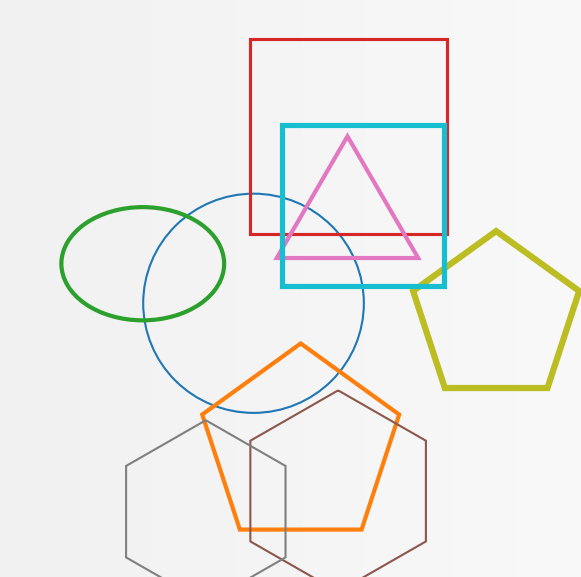[{"shape": "circle", "thickness": 1, "radius": 0.95, "center": [0.436, 0.474]}, {"shape": "pentagon", "thickness": 2, "radius": 0.89, "center": [0.517, 0.226]}, {"shape": "oval", "thickness": 2, "radius": 0.7, "center": [0.246, 0.542]}, {"shape": "square", "thickness": 1.5, "radius": 0.85, "center": [0.6, 0.763]}, {"shape": "hexagon", "thickness": 1, "radius": 0.87, "center": [0.582, 0.149]}, {"shape": "triangle", "thickness": 2, "radius": 0.7, "center": [0.598, 0.623]}, {"shape": "hexagon", "thickness": 1, "radius": 0.79, "center": [0.354, 0.113]}, {"shape": "pentagon", "thickness": 3, "radius": 0.75, "center": [0.854, 0.449]}, {"shape": "square", "thickness": 2.5, "radius": 0.7, "center": [0.625, 0.643]}]